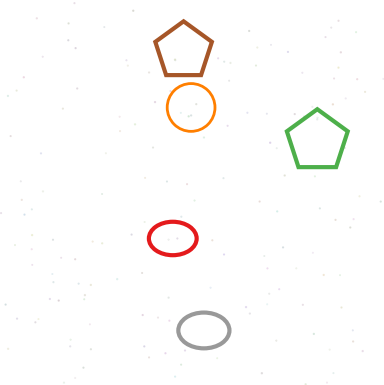[{"shape": "oval", "thickness": 3, "radius": 0.31, "center": [0.449, 0.381]}, {"shape": "pentagon", "thickness": 3, "radius": 0.42, "center": [0.824, 0.633]}, {"shape": "circle", "thickness": 2, "radius": 0.31, "center": [0.496, 0.721]}, {"shape": "pentagon", "thickness": 3, "radius": 0.39, "center": [0.477, 0.867]}, {"shape": "oval", "thickness": 3, "radius": 0.33, "center": [0.53, 0.142]}]